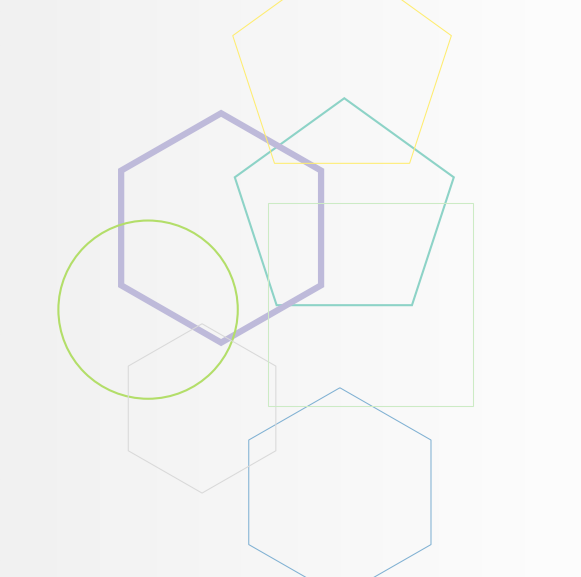[{"shape": "pentagon", "thickness": 1, "radius": 0.99, "center": [0.592, 0.631]}, {"shape": "hexagon", "thickness": 3, "radius": 0.99, "center": [0.38, 0.604]}, {"shape": "hexagon", "thickness": 0.5, "radius": 0.91, "center": [0.585, 0.147]}, {"shape": "circle", "thickness": 1, "radius": 0.77, "center": [0.255, 0.463]}, {"shape": "hexagon", "thickness": 0.5, "radius": 0.73, "center": [0.348, 0.292]}, {"shape": "square", "thickness": 0.5, "radius": 0.88, "center": [0.637, 0.472]}, {"shape": "pentagon", "thickness": 0.5, "radius": 0.99, "center": [0.588, 0.876]}]